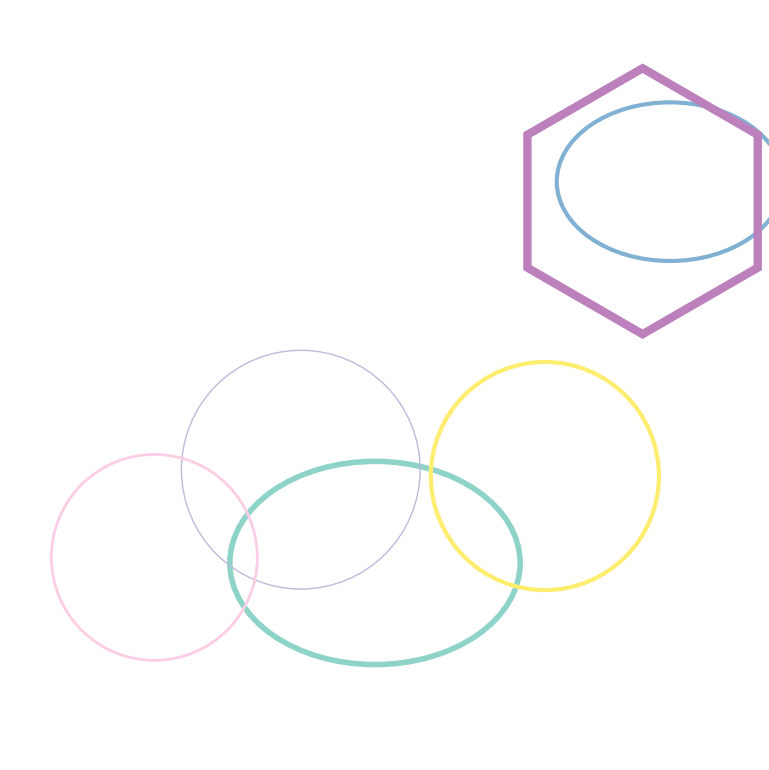[{"shape": "oval", "thickness": 2, "radius": 0.94, "center": [0.487, 0.269]}, {"shape": "circle", "thickness": 0.5, "radius": 0.78, "center": [0.391, 0.39]}, {"shape": "oval", "thickness": 1.5, "radius": 0.74, "center": [0.87, 0.764]}, {"shape": "circle", "thickness": 1, "radius": 0.67, "center": [0.2, 0.276]}, {"shape": "hexagon", "thickness": 3, "radius": 0.86, "center": [0.835, 0.739]}, {"shape": "circle", "thickness": 1.5, "radius": 0.74, "center": [0.708, 0.382]}]